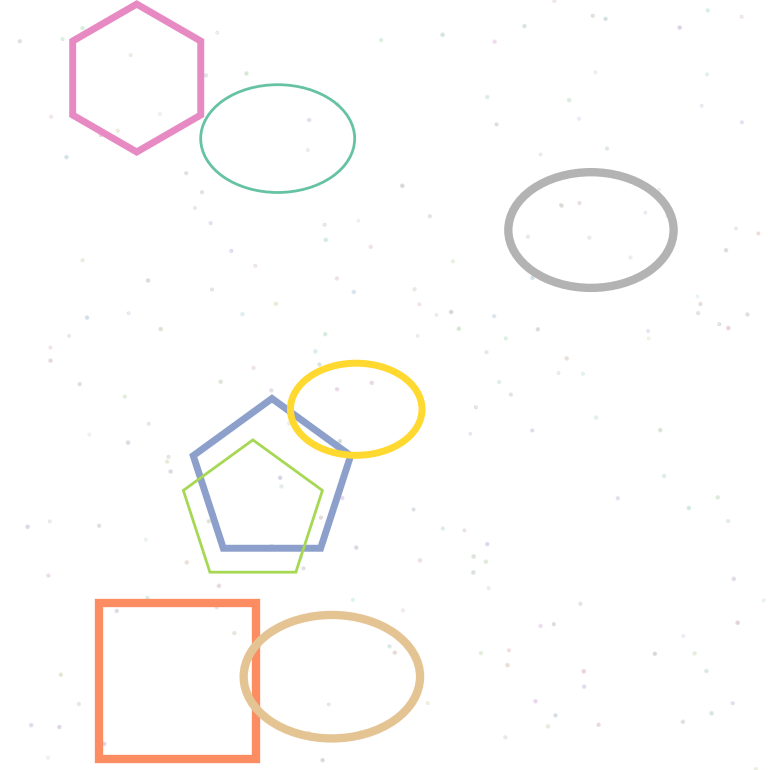[{"shape": "oval", "thickness": 1, "radius": 0.5, "center": [0.361, 0.82]}, {"shape": "square", "thickness": 3, "radius": 0.51, "center": [0.231, 0.115]}, {"shape": "pentagon", "thickness": 2.5, "radius": 0.54, "center": [0.353, 0.375]}, {"shape": "hexagon", "thickness": 2.5, "radius": 0.48, "center": [0.178, 0.899]}, {"shape": "pentagon", "thickness": 1, "radius": 0.47, "center": [0.328, 0.334]}, {"shape": "oval", "thickness": 2.5, "radius": 0.43, "center": [0.463, 0.469]}, {"shape": "oval", "thickness": 3, "radius": 0.57, "center": [0.431, 0.121]}, {"shape": "oval", "thickness": 3, "radius": 0.54, "center": [0.767, 0.701]}]